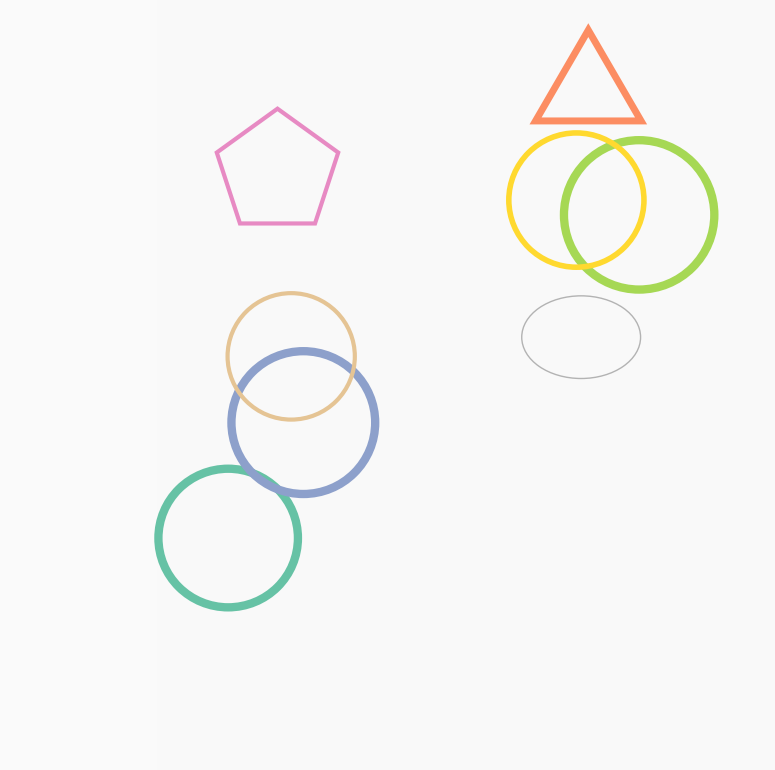[{"shape": "circle", "thickness": 3, "radius": 0.45, "center": [0.294, 0.301]}, {"shape": "triangle", "thickness": 2.5, "radius": 0.39, "center": [0.759, 0.882]}, {"shape": "circle", "thickness": 3, "radius": 0.46, "center": [0.391, 0.451]}, {"shape": "pentagon", "thickness": 1.5, "radius": 0.41, "center": [0.358, 0.776]}, {"shape": "circle", "thickness": 3, "radius": 0.49, "center": [0.825, 0.721]}, {"shape": "circle", "thickness": 2, "radius": 0.44, "center": [0.744, 0.74]}, {"shape": "circle", "thickness": 1.5, "radius": 0.41, "center": [0.376, 0.537]}, {"shape": "oval", "thickness": 0.5, "radius": 0.38, "center": [0.75, 0.562]}]